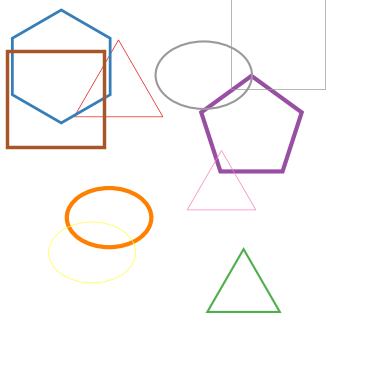[{"shape": "triangle", "thickness": 0.5, "radius": 0.67, "center": [0.308, 0.763]}, {"shape": "hexagon", "thickness": 2, "radius": 0.73, "center": [0.159, 0.827]}, {"shape": "triangle", "thickness": 1.5, "radius": 0.54, "center": [0.633, 0.244]}, {"shape": "pentagon", "thickness": 3, "radius": 0.69, "center": [0.653, 0.666]}, {"shape": "oval", "thickness": 3, "radius": 0.55, "center": [0.283, 0.435]}, {"shape": "oval", "thickness": 0.5, "radius": 0.56, "center": [0.239, 0.344]}, {"shape": "square", "thickness": 2.5, "radius": 0.63, "center": [0.145, 0.743]}, {"shape": "triangle", "thickness": 0.5, "radius": 0.51, "center": [0.575, 0.506]}, {"shape": "square", "thickness": 0.5, "radius": 0.61, "center": [0.722, 0.891]}, {"shape": "oval", "thickness": 1.5, "radius": 0.63, "center": [0.529, 0.805]}]